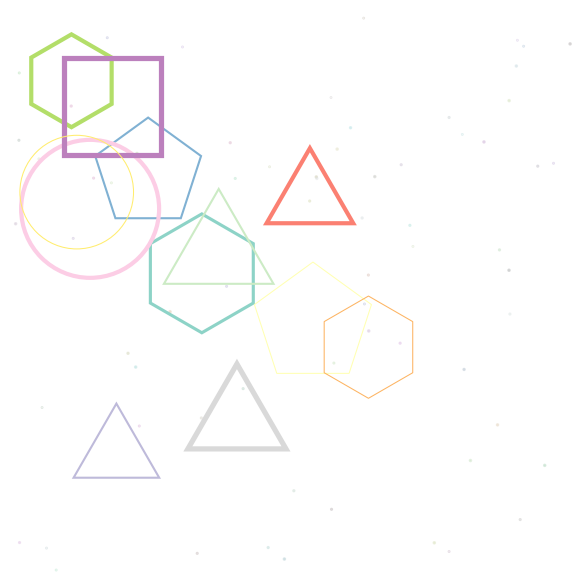[{"shape": "hexagon", "thickness": 1.5, "radius": 0.51, "center": [0.349, 0.526]}, {"shape": "pentagon", "thickness": 0.5, "radius": 0.53, "center": [0.542, 0.439]}, {"shape": "triangle", "thickness": 1, "radius": 0.43, "center": [0.202, 0.215]}, {"shape": "triangle", "thickness": 2, "radius": 0.43, "center": [0.537, 0.656]}, {"shape": "pentagon", "thickness": 1, "radius": 0.48, "center": [0.256, 0.699]}, {"shape": "hexagon", "thickness": 0.5, "radius": 0.44, "center": [0.638, 0.398]}, {"shape": "hexagon", "thickness": 2, "radius": 0.4, "center": [0.124, 0.859]}, {"shape": "circle", "thickness": 2, "radius": 0.6, "center": [0.156, 0.637]}, {"shape": "triangle", "thickness": 2.5, "radius": 0.49, "center": [0.41, 0.271]}, {"shape": "square", "thickness": 2.5, "radius": 0.42, "center": [0.195, 0.815]}, {"shape": "triangle", "thickness": 1, "radius": 0.55, "center": [0.379, 0.562]}, {"shape": "circle", "thickness": 0.5, "radius": 0.49, "center": [0.133, 0.666]}]